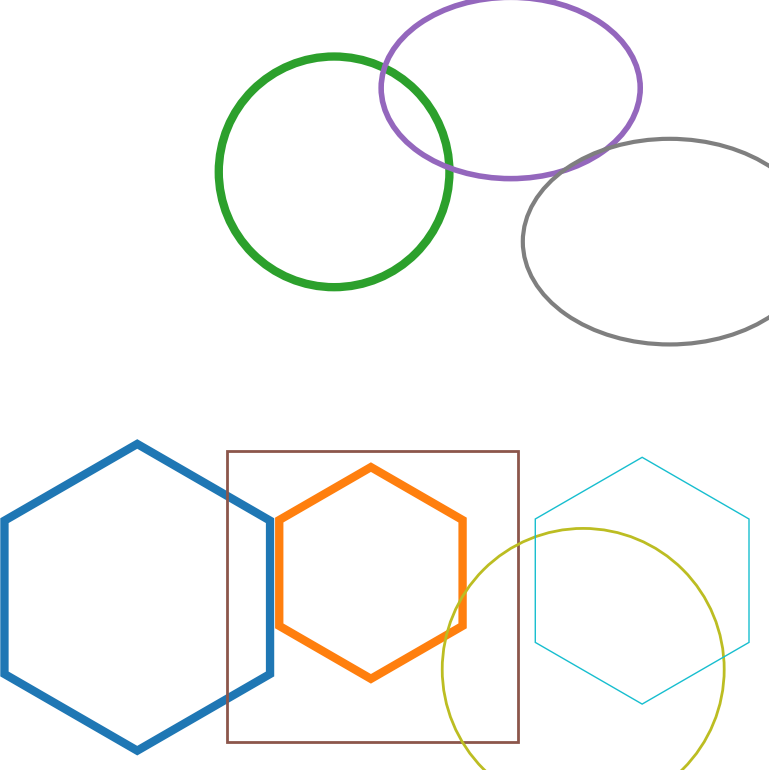[{"shape": "hexagon", "thickness": 3, "radius": 1.0, "center": [0.178, 0.224]}, {"shape": "hexagon", "thickness": 3, "radius": 0.69, "center": [0.482, 0.256]}, {"shape": "circle", "thickness": 3, "radius": 0.75, "center": [0.434, 0.777]}, {"shape": "oval", "thickness": 2, "radius": 0.84, "center": [0.663, 0.886]}, {"shape": "square", "thickness": 1, "radius": 0.94, "center": [0.483, 0.225]}, {"shape": "oval", "thickness": 1.5, "radius": 0.95, "center": [0.87, 0.686]}, {"shape": "circle", "thickness": 1, "radius": 0.92, "center": [0.757, 0.131]}, {"shape": "hexagon", "thickness": 0.5, "radius": 0.8, "center": [0.834, 0.246]}]